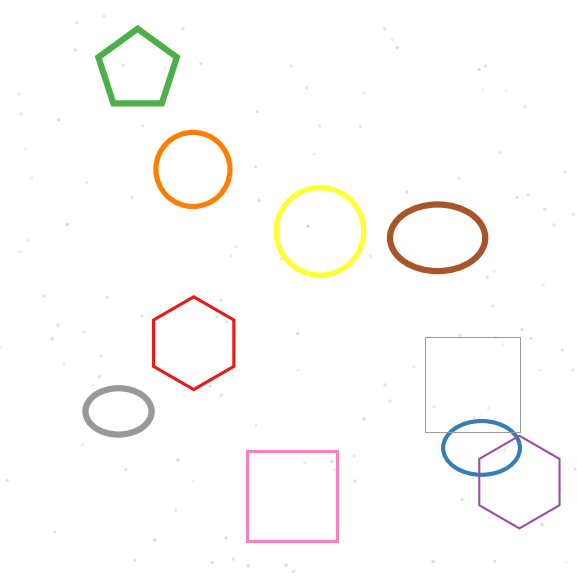[{"shape": "hexagon", "thickness": 1.5, "radius": 0.4, "center": [0.335, 0.405]}, {"shape": "oval", "thickness": 2, "radius": 0.33, "center": [0.834, 0.224]}, {"shape": "pentagon", "thickness": 3, "radius": 0.36, "center": [0.238, 0.878]}, {"shape": "hexagon", "thickness": 1, "radius": 0.4, "center": [0.899, 0.164]}, {"shape": "circle", "thickness": 2.5, "radius": 0.32, "center": [0.334, 0.706]}, {"shape": "circle", "thickness": 2.5, "radius": 0.38, "center": [0.554, 0.598]}, {"shape": "oval", "thickness": 3, "radius": 0.41, "center": [0.758, 0.587]}, {"shape": "square", "thickness": 1.5, "radius": 0.39, "center": [0.505, 0.141]}, {"shape": "square", "thickness": 0.5, "radius": 0.41, "center": [0.818, 0.334]}, {"shape": "oval", "thickness": 3, "radius": 0.29, "center": [0.205, 0.287]}]